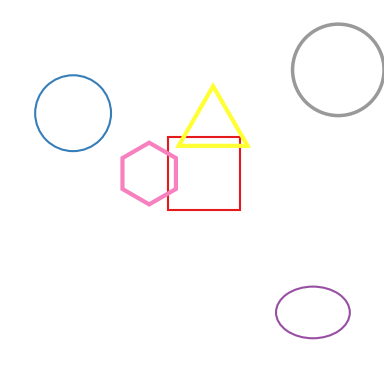[{"shape": "square", "thickness": 1.5, "radius": 0.47, "center": [0.53, 0.549]}, {"shape": "circle", "thickness": 1.5, "radius": 0.49, "center": [0.19, 0.706]}, {"shape": "oval", "thickness": 1.5, "radius": 0.48, "center": [0.813, 0.188]}, {"shape": "triangle", "thickness": 3, "radius": 0.52, "center": [0.553, 0.673]}, {"shape": "hexagon", "thickness": 3, "radius": 0.4, "center": [0.388, 0.549]}, {"shape": "circle", "thickness": 2.5, "radius": 0.59, "center": [0.879, 0.819]}]